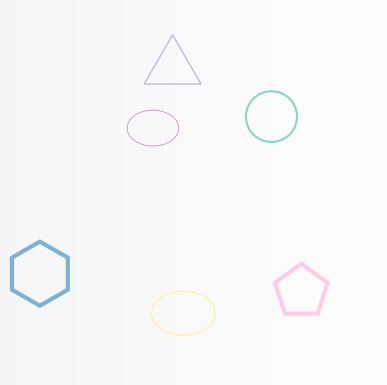[{"shape": "circle", "thickness": 1.5, "radius": 0.33, "center": [0.701, 0.697]}, {"shape": "triangle", "thickness": 1, "radius": 0.43, "center": [0.445, 0.824]}, {"shape": "hexagon", "thickness": 3, "radius": 0.42, "center": [0.103, 0.289]}, {"shape": "pentagon", "thickness": 3, "radius": 0.36, "center": [0.778, 0.243]}, {"shape": "oval", "thickness": 0.5, "radius": 0.33, "center": [0.395, 0.667]}, {"shape": "oval", "thickness": 0.5, "radius": 0.41, "center": [0.473, 0.186]}]